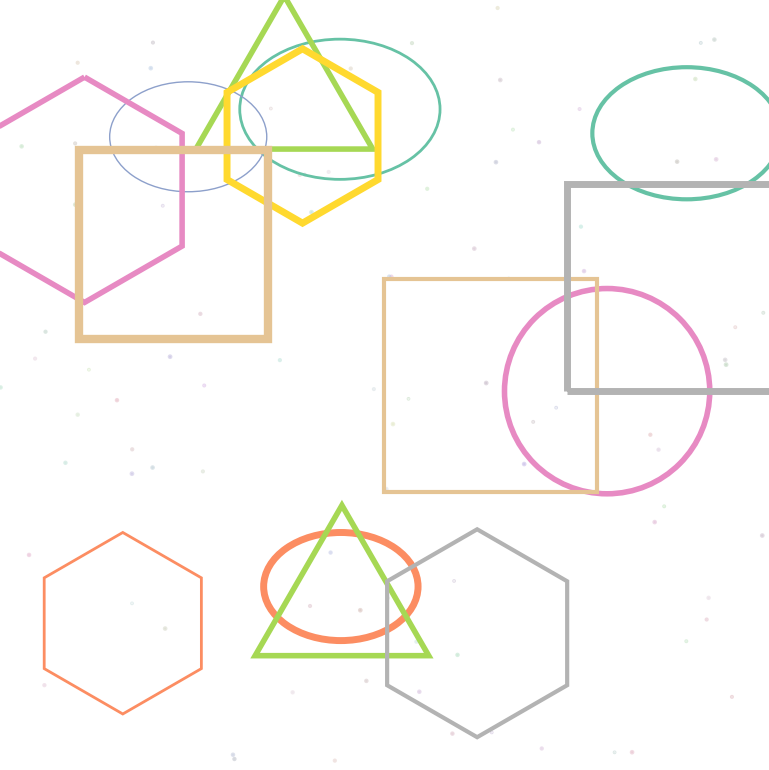[{"shape": "oval", "thickness": 1, "radius": 0.65, "center": [0.441, 0.858]}, {"shape": "oval", "thickness": 1.5, "radius": 0.61, "center": [0.892, 0.827]}, {"shape": "hexagon", "thickness": 1, "radius": 0.59, "center": [0.159, 0.191]}, {"shape": "oval", "thickness": 2.5, "radius": 0.5, "center": [0.443, 0.238]}, {"shape": "oval", "thickness": 0.5, "radius": 0.51, "center": [0.244, 0.822]}, {"shape": "circle", "thickness": 2, "radius": 0.67, "center": [0.788, 0.492]}, {"shape": "hexagon", "thickness": 2, "radius": 0.73, "center": [0.11, 0.754]}, {"shape": "triangle", "thickness": 2, "radius": 0.65, "center": [0.444, 0.214]}, {"shape": "triangle", "thickness": 2, "radius": 0.66, "center": [0.369, 0.873]}, {"shape": "hexagon", "thickness": 2.5, "radius": 0.57, "center": [0.393, 0.823]}, {"shape": "square", "thickness": 3, "radius": 0.61, "center": [0.226, 0.683]}, {"shape": "square", "thickness": 1.5, "radius": 0.69, "center": [0.637, 0.499]}, {"shape": "square", "thickness": 2.5, "radius": 0.67, "center": [0.872, 0.626]}, {"shape": "hexagon", "thickness": 1.5, "radius": 0.67, "center": [0.62, 0.178]}]